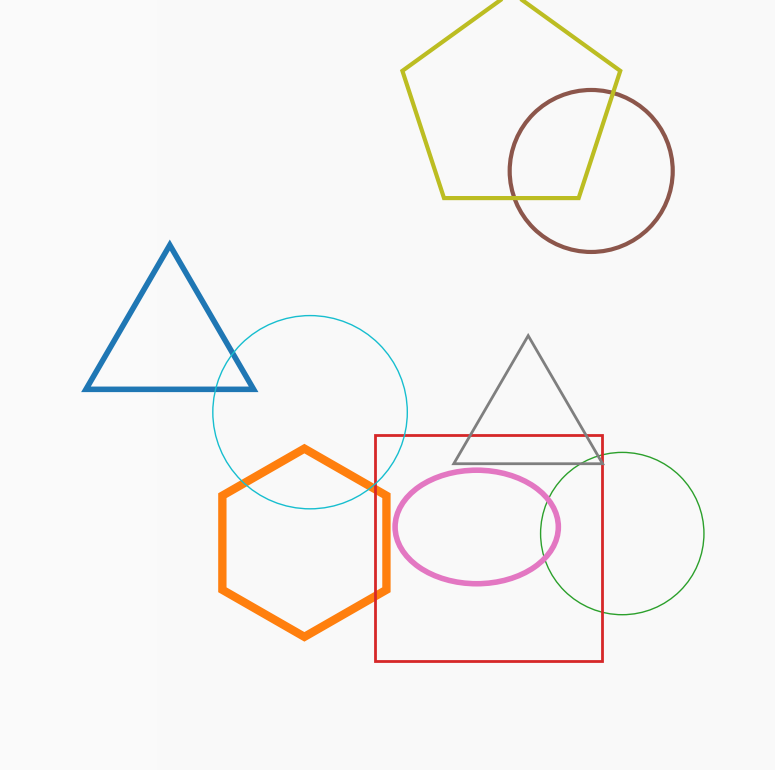[{"shape": "triangle", "thickness": 2, "radius": 0.62, "center": [0.219, 0.557]}, {"shape": "hexagon", "thickness": 3, "radius": 0.61, "center": [0.393, 0.295]}, {"shape": "circle", "thickness": 0.5, "radius": 0.53, "center": [0.803, 0.307]}, {"shape": "square", "thickness": 1, "radius": 0.73, "center": [0.63, 0.288]}, {"shape": "circle", "thickness": 1.5, "radius": 0.53, "center": [0.763, 0.778]}, {"shape": "oval", "thickness": 2, "radius": 0.53, "center": [0.615, 0.316]}, {"shape": "triangle", "thickness": 1, "radius": 0.55, "center": [0.682, 0.453]}, {"shape": "pentagon", "thickness": 1.5, "radius": 0.74, "center": [0.66, 0.862]}, {"shape": "circle", "thickness": 0.5, "radius": 0.63, "center": [0.4, 0.465]}]